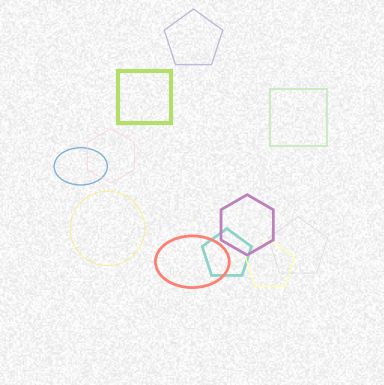[{"shape": "pentagon", "thickness": 2, "radius": 0.34, "center": [0.589, 0.339]}, {"shape": "pentagon", "thickness": 1, "radius": 0.33, "center": [0.701, 0.311]}, {"shape": "pentagon", "thickness": 1, "radius": 0.4, "center": [0.503, 0.897]}, {"shape": "oval", "thickness": 2, "radius": 0.48, "center": [0.5, 0.32]}, {"shape": "oval", "thickness": 1, "radius": 0.35, "center": [0.21, 0.568]}, {"shape": "square", "thickness": 3, "radius": 0.34, "center": [0.376, 0.748]}, {"shape": "hexagon", "thickness": 0.5, "radius": 0.35, "center": [0.288, 0.595]}, {"shape": "pentagon", "thickness": 0.5, "radius": 0.41, "center": [0.774, 0.356]}, {"shape": "hexagon", "thickness": 2, "radius": 0.39, "center": [0.642, 0.416]}, {"shape": "square", "thickness": 1.5, "radius": 0.37, "center": [0.774, 0.696]}, {"shape": "circle", "thickness": 0.5, "radius": 0.48, "center": [0.279, 0.407]}]